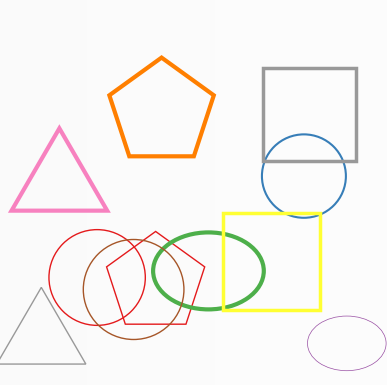[{"shape": "pentagon", "thickness": 1, "radius": 0.67, "center": [0.402, 0.266]}, {"shape": "circle", "thickness": 1, "radius": 0.62, "center": [0.251, 0.279]}, {"shape": "circle", "thickness": 1.5, "radius": 0.54, "center": [0.784, 0.543]}, {"shape": "oval", "thickness": 3, "radius": 0.71, "center": [0.538, 0.296]}, {"shape": "oval", "thickness": 0.5, "radius": 0.51, "center": [0.895, 0.108]}, {"shape": "pentagon", "thickness": 3, "radius": 0.71, "center": [0.417, 0.709]}, {"shape": "square", "thickness": 2.5, "radius": 0.63, "center": [0.701, 0.32]}, {"shape": "circle", "thickness": 1, "radius": 0.65, "center": [0.345, 0.248]}, {"shape": "triangle", "thickness": 3, "radius": 0.71, "center": [0.153, 0.524]}, {"shape": "triangle", "thickness": 1, "radius": 0.66, "center": [0.107, 0.121]}, {"shape": "square", "thickness": 2.5, "radius": 0.6, "center": [0.799, 0.703]}]